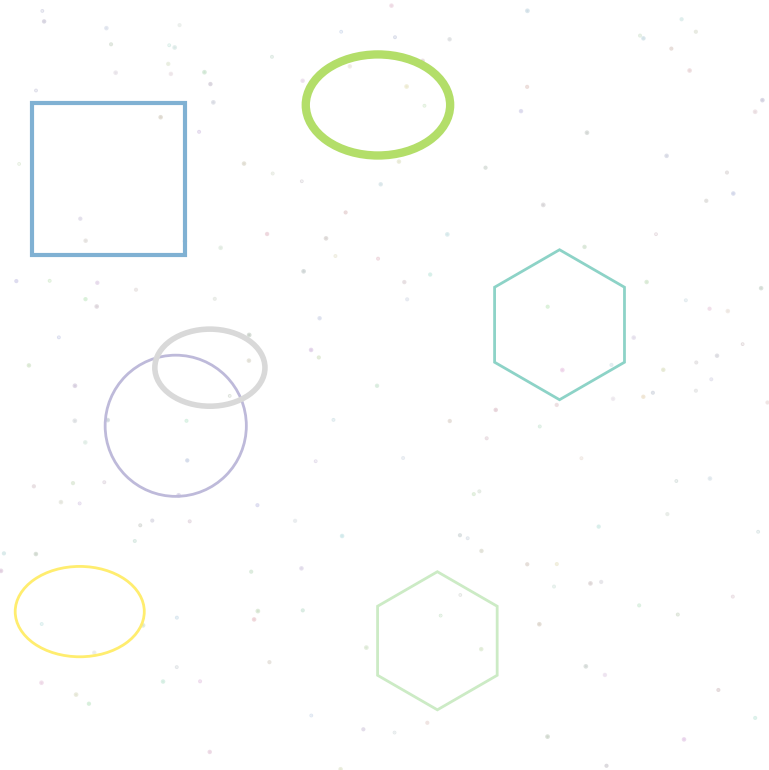[{"shape": "hexagon", "thickness": 1, "radius": 0.49, "center": [0.727, 0.578]}, {"shape": "circle", "thickness": 1, "radius": 0.46, "center": [0.228, 0.447]}, {"shape": "square", "thickness": 1.5, "radius": 0.5, "center": [0.141, 0.768]}, {"shape": "oval", "thickness": 3, "radius": 0.47, "center": [0.491, 0.864]}, {"shape": "oval", "thickness": 2, "radius": 0.36, "center": [0.273, 0.523]}, {"shape": "hexagon", "thickness": 1, "radius": 0.45, "center": [0.568, 0.168]}, {"shape": "oval", "thickness": 1, "radius": 0.42, "center": [0.104, 0.206]}]